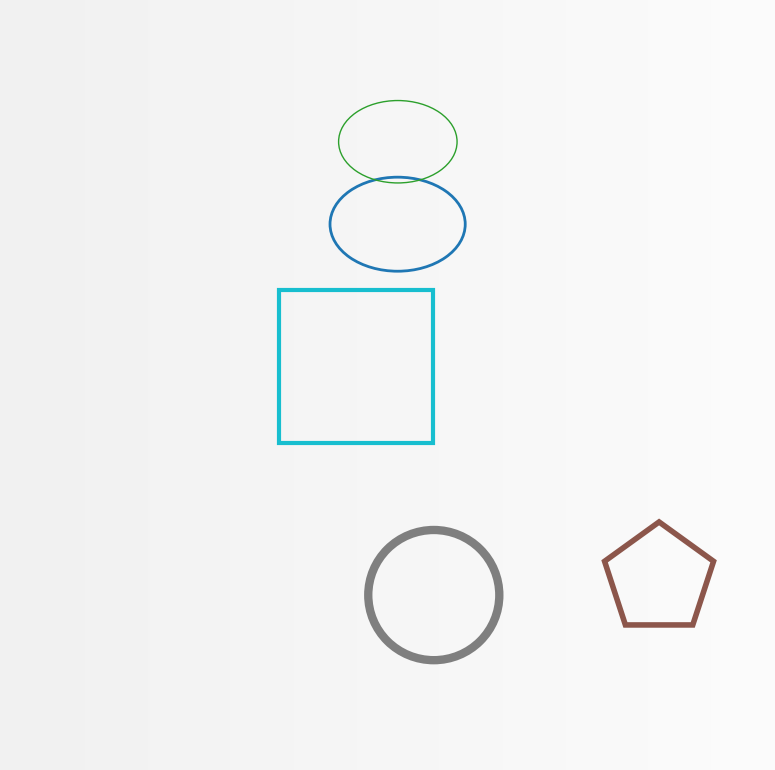[{"shape": "oval", "thickness": 1, "radius": 0.44, "center": [0.513, 0.709]}, {"shape": "oval", "thickness": 0.5, "radius": 0.38, "center": [0.513, 0.816]}, {"shape": "pentagon", "thickness": 2, "radius": 0.37, "center": [0.85, 0.248]}, {"shape": "circle", "thickness": 3, "radius": 0.42, "center": [0.56, 0.227]}, {"shape": "square", "thickness": 1.5, "radius": 0.5, "center": [0.459, 0.524]}]